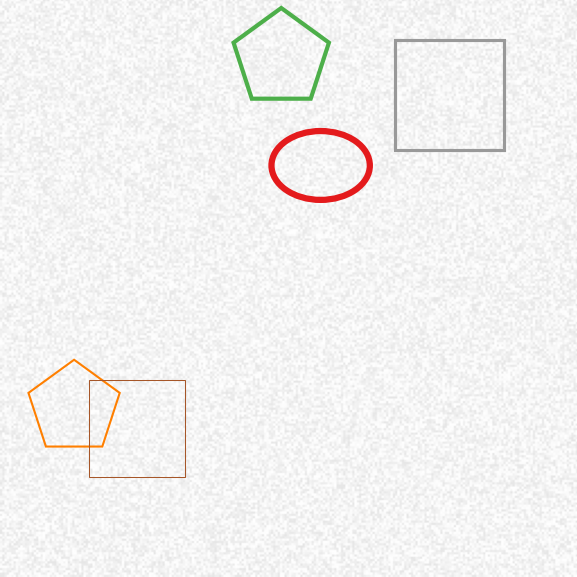[{"shape": "oval", "thickness": 3, "radius": 0.43, "center": [0.555, 0.713]}, {"shape": "pentagon", "thickness": 2, "radius": 0.43, "center": [0.487, 0.898]}, {"shape": "pentagon", "thickness": 1, "radius": 0.42, "center": [0.128, 0.293]}, {"shape": "square", "thickness": 0.5, "radius": 0.42, "center": [0.237, 0.257]}, {"shape": "square", "thickness": 1.5, "radius": 0.47, "center": [0.779, 0.835]}]